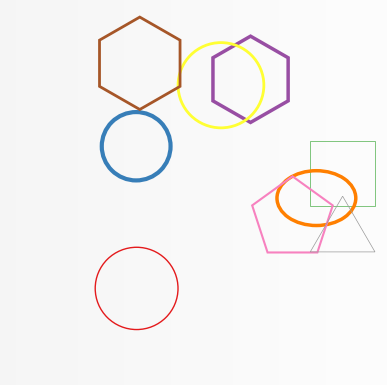[{"shape": "circle", "thickness": 1, "radius": 0.53, "center": [0.353, 0.251]}, {"shape": "circle", "thickness": 3, "radius": 0.44, "center": [0.351, 0.62]}, {"shape": "square", "thickness": 0.5, "radius": 0.42, "center": [0.883, 0.549]}, {"shape": "hexagon", "thickness": 2.5, "radius": 0.56, "center": [0.647, 0.794]}, {"shape": "oval", "thickness": 2.5, "radius": 0.51, "center": [0.816, 0.485]}, {"shape": "circle", "thickness": 2, "radius": 0.55, "center": [0.57, 0.779]}, {"shape": "hexagon", "thickness": 2, "radius": 0.6, "center": [0.361, 0.836]}, {"shape": "pentagon", "thickness": 1.5, "radius": 0.55, "center": [0.755, 0.433]}, {"shape": "triangle", "thickness": 0.5, "radius": 0.48, "center": [0.884, 0.394]}]